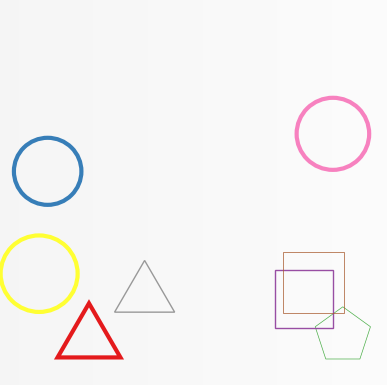[{"shape": "triangle", "thickness": 3, "radius": 0.47, "center": [0.23, 0.118]}, {"shape": "circle", "thickness": 3, "radius": 0.44, "center": [0.123, 0.555]}, {"shape": "pentagon", "thickness": 0.5, "radius": 0.37, "center": [0.885, 0.128]}, {"shape": "square", "thickness": 1, "radius": 0.37, "center": [0.785, 0.224]}, {"shape": "circle", "thickness": 3, "radius": 0.5, "center": [0.101, 0.289]}, {"shape": "square", "thickness": 0.5, "radius": 0.4, "center": [0.809, 0.267]}, {"shape": "circle", "thickness": 3, "radius": 0.47, "center": [0.859, 0.652]}, {"shape": "triangle", "thickness": 1, "radius": 0.45, "center": [0.373, 0.234]}]